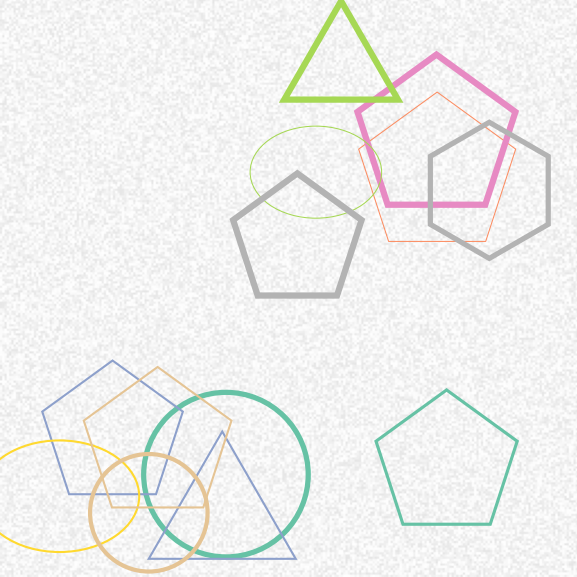[{"shape": "pentagon", "thickness": 1.5, "radius": 0.64, "center": [0.773, 0.195]}, {"shape": "circle", "thickness": 2.5, "radius": 0.71, "center": [0.391, 0.177]}, {"shape": "pentagon", "thickness": 0.5, "radius": 0.71, "center": [0.757, 0.697]}, {"shape": "pentagon", "thickness": 1, "radius": 0.64, "center": [0.195, 0.247]}, {"shape": "triangle", "thickness": 1, "radius": 0.73, "center": [0.385, 0.105]}, {"shape": "pentagon", "thickness": 3, "radius": 0.72, "center": [0.756, 0.761]}, {"shape": "triangle", "thickness": 3, "radius": 0.57, "center": [0.591, 0.883]}, {"shape": "oval", "thickness": 0.5, "radius": 0.57, "center": [0.547, 0.701]}, {"shape": "oval", "thickness": 1, "radius": 0.69, "center": [0.103, 0.14]}, {"shape": "circle", "thickness": 2, "radius": 0.51, "center": [0.258, 0.111]}, {"shape": "pentagon", "thickness": 1, "radius": 0.67, "center": [0.273, 0.229]}, {"shape": "pentagon", "thickness": 3, "radius": 0.58, "center": [0.515, 0.582]}, {"shape": "hexagon", "thickness": 2.5, "radius": 0.59, "center": [0.847, 0.67]}]